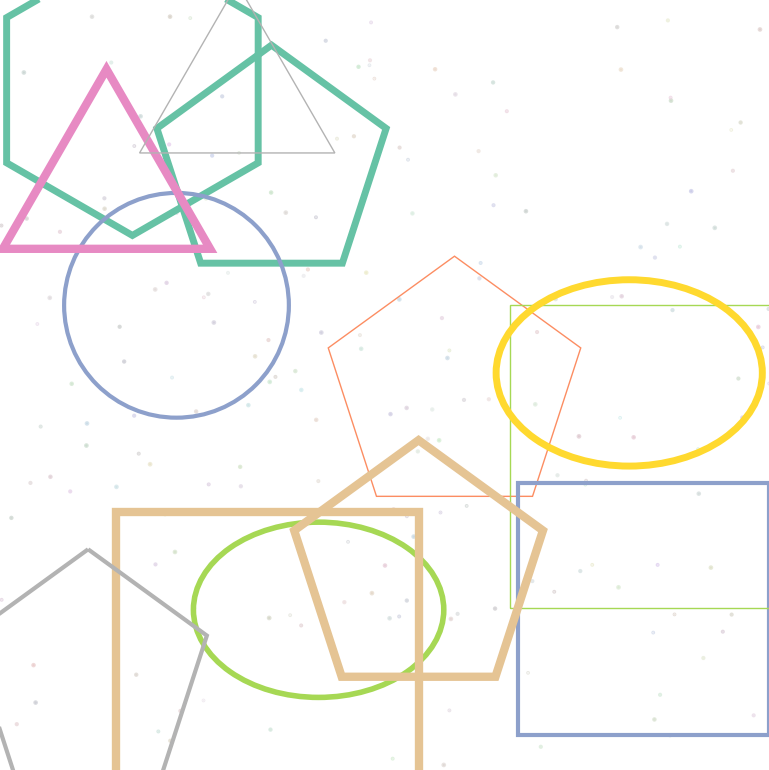[{"shape": "pentagon", "thickness": 2.5, "radius": 0.78, "center": [0.353, 0.785]}, {"shape": "hexagon", "thickness": 2.5, "radius": 0.94, "center": [0.172, 0.883]}, {"shape": "pentagon", "thickness": 0.5, "radius": 0.86, "center": [0.59, 0.495]}, {"shape": "square", "thickness": 1.5, "radius": 0.82, "center": [0.836, 0.209]}, {"shape": "circle", "thickness": 1.5, "radius": 0.73, "center": [0.229, 0.604]}, {"shape": "triangle", "thickness": 3, "radius": 0.78, "center": [0.138, 0.755]}, {"shape": "oval", "thickness": 2, "radius": 0.81, "center": [0.414, 0.208]}, {"shape": "square", "thickness": 0.5, "radius": 0.99, "center": [0.859, 0.407]}, {"shape": "oval", "thickness": 2.5, "radius": 0.86, "center": [0.817, 0.516]}, {"shape": "pentagon", "thickness": 3, "radius": 0.85, "center": [0.544, 0.259]}, {"shape": "square", "thickness": 3, "radius": 0.98, "center": [0.348, 0.138]}, {"shape": "pentagon", "thickness": 1.5, "radius": 0.81, "center": [0.114, 0.124]}, {"shape": "triangle", "thickness": 0.5, "radius": 0.73, "center": [0.308, 0.875]}]